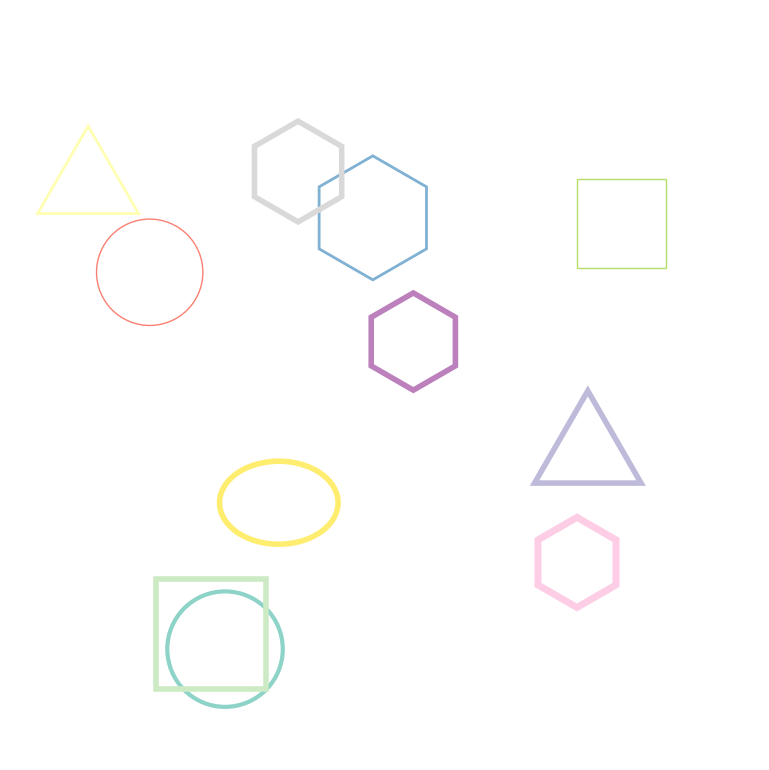[{"shape": "circle", "thickness": 1.5, "radius": 0.37, "center": [0.292, 0.157]}, {"shape": "triangle", "thickness": 1, "radius": 0.38, "center": [0.114, 0.76]}, {"shape": "triangle", "thickness": 2, "radius": 0.4, "center": [0.763, 0.413]}, {"shape": "circle", "thickness": 0.5, "radius": 0.35, "center": [0.194, 0.646]}, {"shape": "hexagon", "thickness": 1, "radius": 0.4, "center": [0.484, 0.717]}, {"shape": "square", "thickness": 0.5, "radius": 0.29, "center": [0.807, 0.709]}, {"shape": "hexagon", "thickness": 2.5, "radius": 0.29, "center": [0.749, 0.27]}, {"shape": "hexagon", "thickness": 2, "radius": 0.33, "center": [0.387, 0.777]}, {"shape": "hexagon", "thickness": 2, "radius": 0.32, "center": [0.537, 0.556]}, {"shape": "square", "thickness": 2, "radius": 0.36, "center": [0.273, 0.177]}, {"shape": "oval", "thickness": 2, "radius": 0.38, "center": [0.362, 0.347]}]